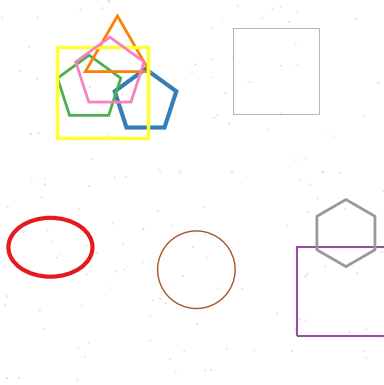[{"shape": "oval", "thickness": 3, "radius": 0.55, "center": [0.131, 0.358]}, {"shape": "pentagon", "thickness": 3, "radius": 0.42, "center": [0.378, 0.737]}, {"shape": "pentagon", "thickness": 2, "radius": 0.43, "center": [0.232, 0.77]}, {"shape": "square", "thickness": 1.5, "radius": 0.58, "center": [0.888, 0.243]}, {"shape": "triangle", "thickness": 2, "radius": 0.48, "center": [0.305, 0.862]}, {"shape": "square", "thickness": 2.5, "radius": 0.59, "center": [0.267, 0.759]}, {"shape": "circle", "thickness": 1, "radius": 0.5, "center": [0.51, 0.299]}, {"shape": "pentagon", "thickness": 2, "radius": 0.47, "center": [0.285, 0.81]}, {"shape": "hexagon", "thickness": 2, "radius": 0.44, "center": [0.899, 0.395]}, {"shape": "square", "thickness": 0.5, "radius": 0.56, "center": [0.717, 0.815]}]